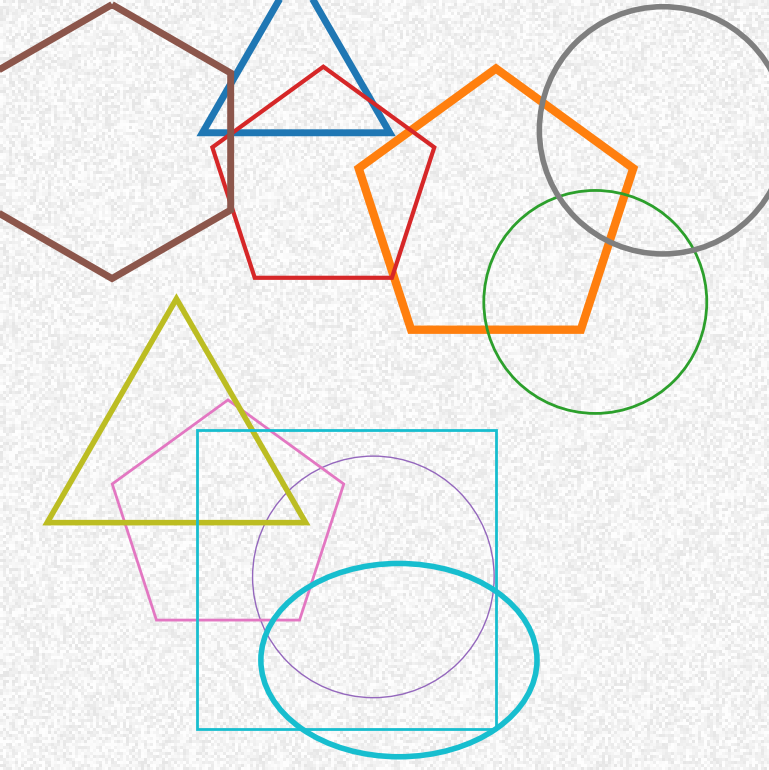[{"shape": "triangle", "thickness": 2.5, "radius": 0.7, "center": [0.385, 0.898]}, {"shape": "pentagon", "thickness": 3, "radius": 0.94, "center": [0.644, 0.723]}, {"shape": "circle", "thickness": 1, "radius": 0.72, "center": [0.773, 0.608]}, {"shape": "pentagon", "thickness": 1.5, "radius": 0.76, "center": [0.42, 0.762]}, {"shape": "circle", "thickness": 0.5, "radius": 0.78, "center": [0.485, 0.251]}, {"shape": "hexagon", "thickness": 2.5, "radius": 0.89, "center": [0.146, 0.816]}, {"shape": "pentagon", "thickness": 1, "radius": 0.79, "center": [0.296, 0.323]}, {"shape": "circle", "thickness": 2, "radius": 0.8, "center": [0.861, 0.831]}, {"shape": "triangle", "thickness": 2, "radius": 0.97, "center": [0.229, 0.418]}, {"shape": "oval", "thickness": 2, "radius": 0.9, "center": [0.518, 0.143]}, {"shape": "square", "thickness": 1, "radius": 0.97, "center": [0.451, 0.247]}]